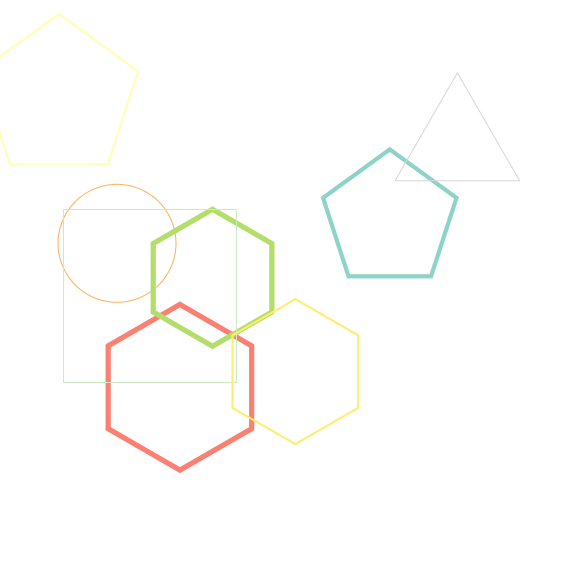[{"shape": "pentagon", "thickness": 2, "radius": 0.61, "center": [0.675, 0.619]}, {"shape": "pentagon", "thickness": 1, "radius": 0.72, "center": [0.102, 0.831]}, {"shape": "hexagon", "thickness": 2.5, "radius": 0.72, "center": [0.312, 0.329]}, {"shape": "circle", "thickness": 0.5, "radius": 0.51, "center": [0.203, 0.578]}, {"shape": "hexagon", "thickness": 2.5, "radius": 0.59, "center": [0.368, 0.518]}, {"shape": "triangle", "thickness": 0.5, "radius": 0.62, "center": [0.792, 0.748]}, {"shape": "square", "thickness": 0.5, "radius": 0.75, "center": [0.258, 0.488]}, {"shape": "hexagon", "thickness": 1, "radius": 0.63, "center": [0.511, 0.356]}]